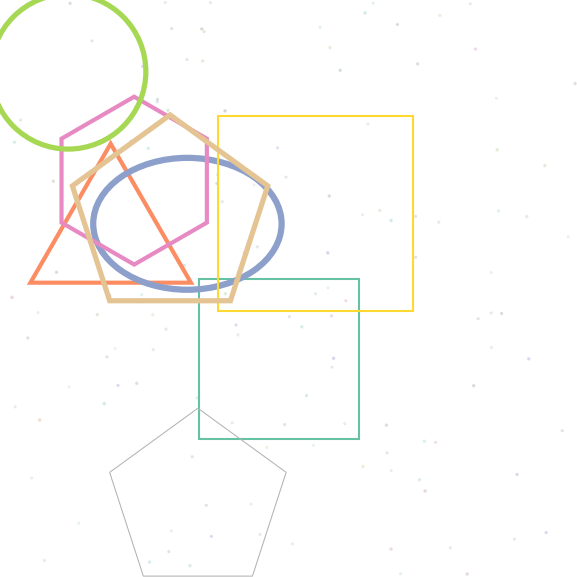[{"shape": "square", "thickness": 1, "radius": 0.69, "center": [0.483, 0.378]}, {"shape": "triangle", "thickness": 2, "radius": 0.8, "center": [0.192, 0.59]}, {"shape": "oval", "thickness": 3, "radius": 0.82, "center": [0.325, 0.612]}, {"shape": "hexagon", "thickness": 2, "radius": 0.73, "center": [0.232, 0.686]}, {"shape": "circle", "thickness": 2.5, "radius": 0.67, "center": [0.118, 0.875]}, {"shape": "square", "thickness": 1, "radius": 0.84, "center": [0.546, 0.629]}, {"shape": "pentagon", "thickness": 2.5, "radius": 0.89, "center": [0.294, 0.622]}, {"shape": "pentagon", "thickness": 0.5, "radius": 0.8, "center": [0.343, 0.132]}]